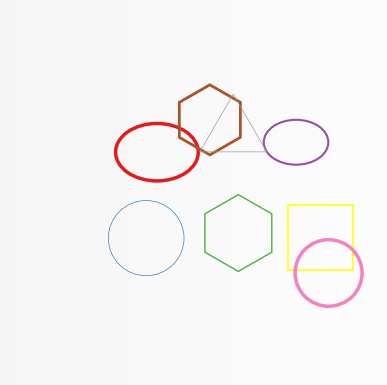[{"shape": "oval", "thickness": 2.5, "radius": 0.53, "center": [0.405, 0.605]}, {"shape": "circle", "thickness": 0.5, "radius": 0.49, "center": [0.377, 0.382]}, {"shape": "hexagon", "thickness": 1, "radius": 0.5, "center": [0.615, 0.395]}, {"shape": "oval", "thickness": 1.5, "radius": 0.42, "center": [0.764, 0.631]}, {"shape": "square", "thickness": 1.5, "radius": 0.42, "center": [0.828, 0.384]}, {"shape": "hexagon", "thickness": 2, "radius": 0.45, "center": [0.542, 0.689]}, {"shape": "circle", "thickness": 2.5, "radius": 0.43, "center": [0.848, 0.291]}, {"shape": "triangle", "thickness": 0.5, "radius": 0.5, "center": [0.602, 0.655]}]